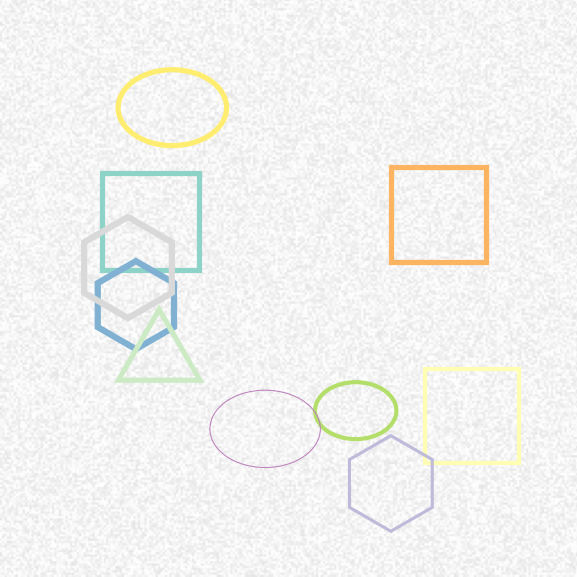[{"shape": "square", "thickness": 2.5, "radius": 0.42, "center": [0.26, 0.615]}, {"shape": "square", "thickness": 2, "radius": 0.41, "center": [0.817, 0.278]}, {"shape": "hexagon", "thickness": 1.5, "radius": 0.41, "center": [0.677, 0.162]}, {"shape": "hexagon", "thickness": 3, "radius": 0.38, "center": [0.235, 0.471]}, {"shape": "square", "thickness": 2.5, "radius": 0.41, "center": [0.759, 0.628]}, {"shape": "oval", "thickness": 2, "radius": 0.35, "center": [0.616, 0.288]}, {"shape": "hexagon", "thickness": 3, "radius": 0.44, "center": [0.222, 0.536]}, {"shape": "oval", "thickness": 0.5, "radius": 0.48, "center": [0.459, 0.257]}, {"shape": "triangle", "thickness": 2.5, "radius": 0.41, "center": [0.276, 0.382]}, {"shape": "oval", "thickness": 2.5, "radius": 0.47, "center": [0.298, 0.813]}]